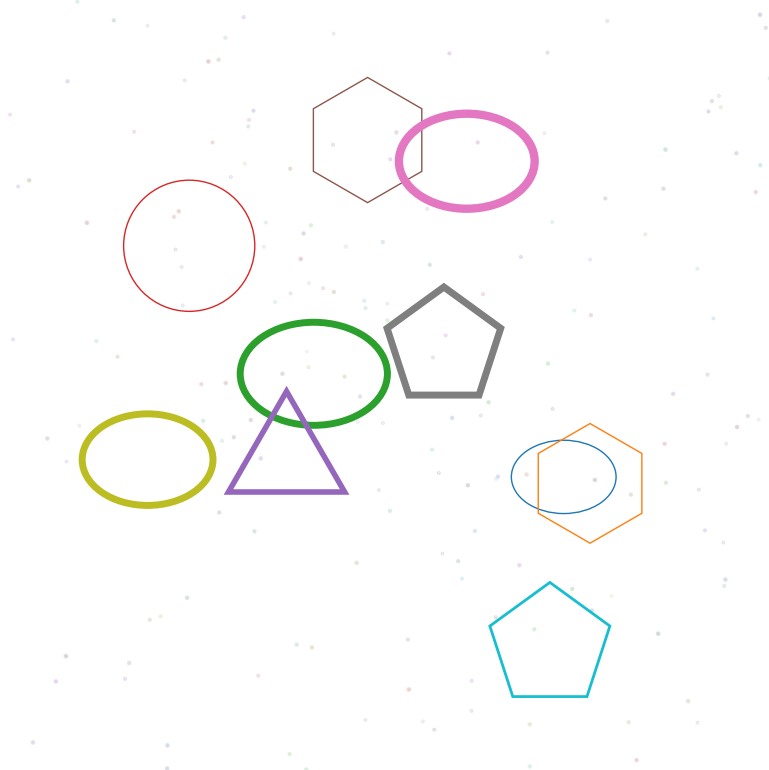[{"shape": "oval", "thickness": 0.5, "radius": 0.34, "center": [0.732, 0.381]}, {"shape": "hexagon", "thickness": 0.5, "radius": 0.39, "center": [0.766, 0.372]}, {"shape": "oval", "thickness": 2.5, "radius": 0.48, "center": [0.408, 0.515]}, {"shape": "circle", "thickness": 0.5, "radius": 0.43, "center": [0.246, 0.681]}, {"shape": "triangle", "thickness": 2, "radius": 0.44, "center": [0.372, 0.405]}, {"shape": "hexagon", "thickness": 0.5, "radius": 0.41, "center": [0.477, 0.818]}, {"shape": "oval", "thickness": 3, "radius": 0.44, "center": [0.606, 0.791]}, {"shape": "pentagon", "thickness": 2.5, "radius": 0.39, "center": [0.576, 0.55]}, {"shape": "oval", "thickness": 2.5, "radius": 0.42, "center": [0.192, 0.403]}, {"shape": "pentagon", "thickness": 1, "radius": 0.41, "center": [0.714, 0.162]}]